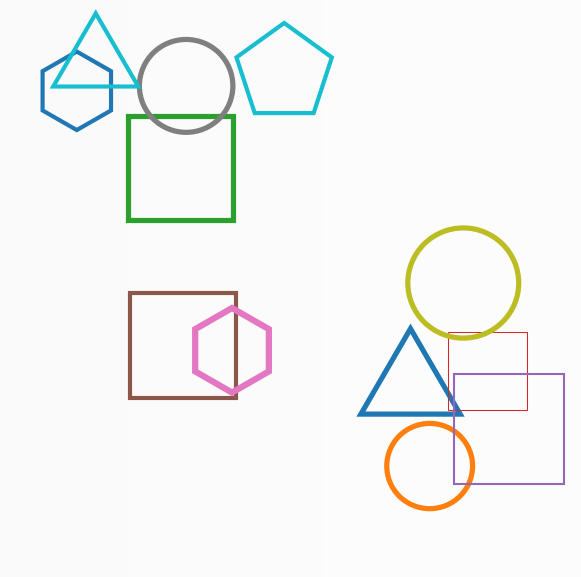[{"shape": "triangle", "thickness": 2.5, "radius": 0.49, "center": [0.706, 0.331]}, {"shape": "hexagon", "thickness": 2, "radius": 0.34, "center": [0.132, 0.842]}, {"shape": "circle", "thickness": 2.5, "radius": 0.37, "center": [0.739, 0.192]}, {"shape": "square", "thickness": 2.5, "radius": 0.45, "center": [0.31, 0.708]}, {"shape": "square", "thickness": 0.5, "radius": 0.34, "center": [0.838, 0.356]}, {"shape": "square", "thickness": 1, "radius": 0.48, "center": [0.876, 0.256]}, {"shape": "square", "thickness": 2, "radius": 0.45, "center": [0.315, 0.401]}, {"shape": "hexagon", "thickness": 3, "radius": 0.37, "center": [0.399, 0.393]}, {"shape": "circle", "thickness": 2.5, "radius": 0.4, "center": [0.32, 0.85]}, {"shape": "circle", "thickness": 2.5, "radius": 0.48, "center": [0.797, 0.509]}, {"shape": "pentagon", "thickness": 2, "radius": 0.43, "center": [0.489, 0.873]}, {"shape": "triangle", "thickness": 2, "radius": 0.42, "center": [0.165, 0.892]}]